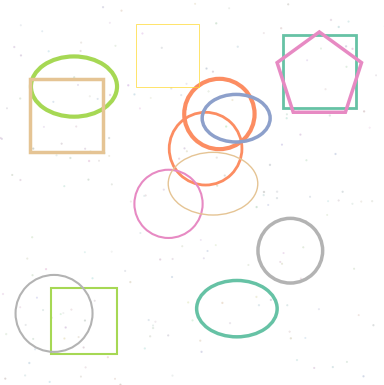[{"shape": "oval", "thickness": 2.5, "radius": 0.52, "center": [0.615, 0.198]}, {"shape": "square", "thickness": 2, "radius": 0.47, "center": [0.829, 0.814]}, {"shape": "circle", "thickness": 3, "radius": 0.46, "center": [0.57, 0.704]}, {"shape": "circle", "thickness": 2, "radius": 0.47, "center": [0.534, 0.614]}, {"shape": "oval", "thickness": 2.5, "radius": 0.44, "center": [0.613, 0.693]}, {"shape": "circle", "thickness": 1.5, "radius": 0.44, "center": [0.438, 0.47]}, {"shape": "pentagon", "thickness": 2.5, "radius": 0.58, "center": [0.829, 0.802]}, {"shape": "oval", "thickness": 3, "radius": 0.56, "center": [0.192, 0.775]}, {"shape": "square", "thickness": 1.5, "radius": 0.43, "center": [0.218, 0.167]}, {"shape": "square", "thickness": 0.5, "radius": 0.41, "center": [0.434, 0.857]}, {"shape": "square", "thickness": 2.5, "radius": 0.47, "center": [0.174, 0.7]}, {"shape": "oval", "thickness": 1, "radius": 0.58, "center": [0.553, 0.523]}, {"shape": "circle", "thickness": 1.5, "radius": 0.5, "center": [0.14, 0.186]}, {"shape": "circle", "thickness": 2.5, "radius": 0.42, "center": [0.754, 0.349]}]